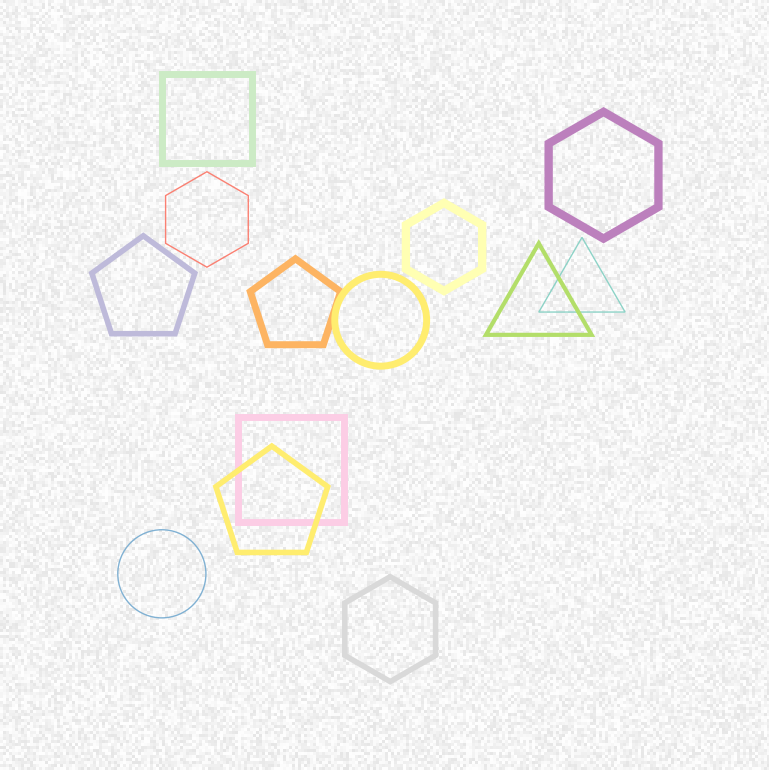[{"shape": "triangle", "thickness": 0.5, "radius": 0.32, "center": [0.756, 0.627]}, {"shape": "hexagon", "thickness": 3, "radius": 0.29, "center": [0.577, 0.679]}, {"shape": "pentagon", "thickness": 2, "radius": 0.35, "center": [0.186, 0.623]}, {"shape": "hexagon", "thickness": 0.5, "radius": 0.31, "center": [0.269, 0.715]}, {"shape": "circle", "thickness": 0.5, "radius": 0.29, "center": [0.21, 0.255]}, {"shape": "pentagon", "thickness": 2.5, "radius": 0.31, "center": [0.384, 0.602]}, {"shape": "triangle", "thickness": 1.5, "radius": 0.4, "center": [0.7, 0.605]}, {"shape": "square", "thickness": 2.5, "radius": 0.34, "center": [0.378, 0.39]}, {"shape": "hexagon", "thickness": 2, "radius": 0.34, "center": [0.507, 0.183]}, {"shape": "hexagon", "thickness": 3, "radius": 0.41, "center": [0.784, 0.772]}, {"shape": "square", "thickness": 2.5, "radius": 0.29, "center": [0.269, 0.846]}, {"shape": "circle", "thickness": 2.5, "radius": 0.3, "center": [0.494, 0.584]}, {"shape": "pentagon", "thickness": 2, "radius": 0.38, "center": [0.353, 0.344]}]